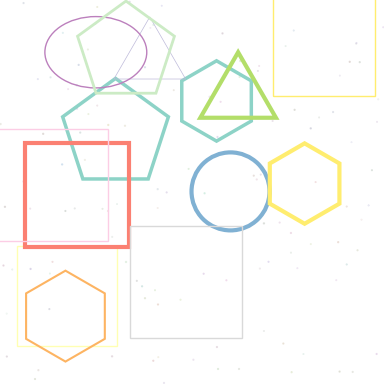[{"shape": "hexagon", "thickness": 2.5, "radius": 0.52, "center": [0.562, 0.738]}, {"shape": "pentagon", "thickness": 2.5, "radius": 0.72, "center": [0.3, 0.652]}, {"shape": "square", "thickness": 1, "radius": 0.65, "center": [0.173, 0.23]}, {"shape": "triangle", "thickness": 0.5, "radius": 0.54, "center": [0.389, 0.849]}, {"shape": "square", "thickness": 3, "radius": 0.67, "center": [0.201, 0.493]}, {"shape": "circle", "thickness": 3, "radius": 0.51, "center": [0.599, 0.503]}, {"shape": "hexagon", "thickness": 1.5, "radius": 0.59, "center": [0.17, 0.179]}, {"shape": "triangle", "thickness": 3, "radius": 0.57, "center": [0.619, 0.751]}, {"shape": "square", "thickness": 1, "radius": 0.73, "center": [0.135, 0.52]}, {"shape": "square", "thickness": 1, "radius": 0.73, "center": [0.482, 0.268]}, {"shape": "oval", "thickness": 1, "radius": 0.66, "center": [0.249, 0.864]}, {"shape": "pentagon", "thickness": 2, "radius": 0.66, "center": [0.327, 0.865]}, {"shape": "hexagon", "thickness": 3, "radius": 0.52, "center": [0.791, 0.523]}, {"shape": "square", "thickness": 1, "radius": 0.66, "center": [0.841, 0.883]}]